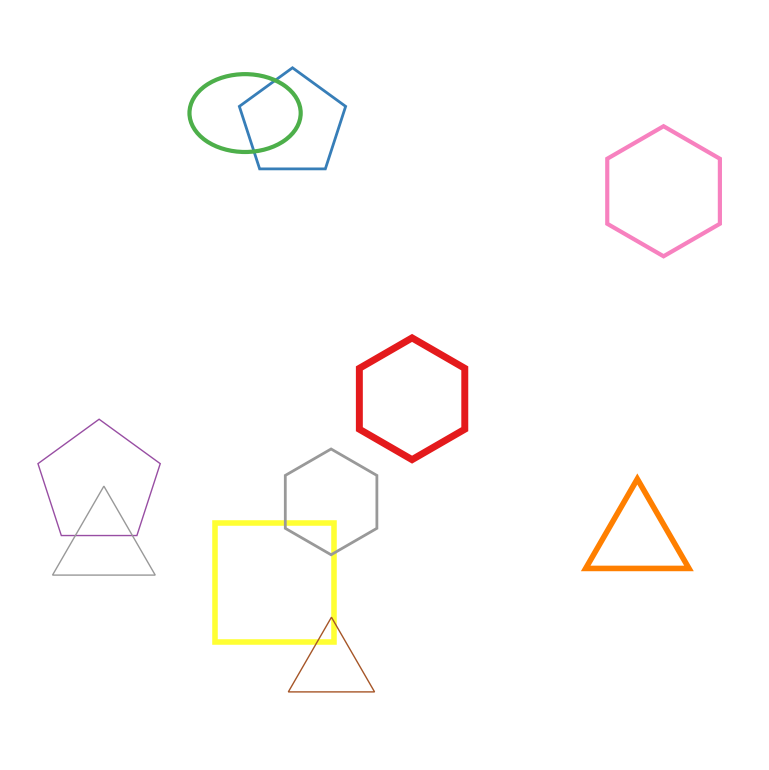[{"shape": "hexagon", "thickness": 2.5, "radius": 0.4, "center": [0.535, 0.482]}, {"shape": "pentagon", "thickness": 1, "radius": 0.36, "center": [0.38, 0.839]}, {"shape": "oval", "thickness": 1.5, "radius": 0.36, "center": [0.318, 0.853]}, {"shape": "pentagon", "thickness": 0.5, "radius": 0.42, "center": [0.129, 0.372]}, {"shape": "triangle", "thickness": 2, "radius": 0.39, "center": [0.828, 0.3]}, {"shape": "square", "thickness": 2, "radius": 0.39, "center": [0.356, 0.244]}, {"shape": "triangle", "thickness": 0.5, "radius": 0.32, "center": [0.43, 0.134]}, {"shape": "hexagon", "thickness": 1.5, "radius": 0.42, "center": [0.862, 0.752]}, {"shape": "hexagon", "thickness": 1, "radius": 0.34, "center": [0.43, 0.348]}, {"shape": "triangle", "thickness": 0.5, "radius": 0.39, "center": [0.135, 0.292]}]